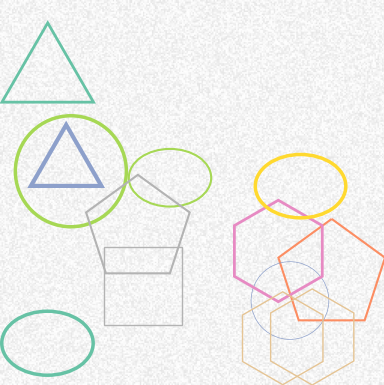[{"shape": "oval", "thickness": 2.5, "radius": 0.59, "center": [0.123, 0.109]}, {"shape": "triangle", "thickness": 2, "radius": 0.69, "center": [0.124, 0.803]}, {"shape": "pentagon", "thickness": 1.5, "radius": 0.73, "center": [0.862, 0.286]}, {"shape": "circle", "thickness": 0.5, "radius": 0.5, "center": [0.753, 0.219]}, {"shape": "triangle", "thickness": 3, "radius": 0.53, "center": [0.172, 0.57]}, {"shape": "hexagon", "thickness": 2, "radius": 0.66, "center": [0.723, 0.348]}, {"shape": "oval", "thickness": 1.5, "radius": 0.53, "center": [0.442, 0.538]}, {"shape": "circle", "thickness": 2.5, "radius": 0.72, "center": [0.184, 0.555]}, {"shape": "oval", "thickness": 2.5, "radius": 0.59, "center": [0.781, 0.516]}, {"shape": "hexagon", "thickness": 1, "radius": 0.62, "center": [0.811, 0.125]}, {"shape": "hexagon", "thickness": 1, "radius": 0.6, "center": [0.734, 0.121]}, {"shape": "pentagon", "thickness": 1.5, "radius": 0.71, "center": [0.358, 0.404]}, {"shape": "square", "thickness": 1, "radius": 0.51, "center": [0.37, 0.256]}]